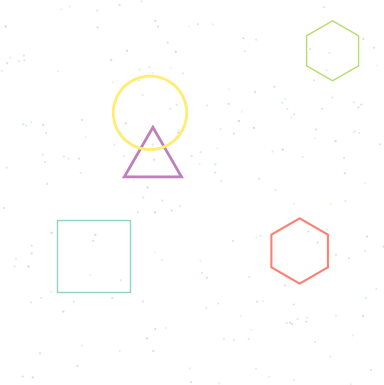[{"shape": "square", "thickness": 1, "radius": 0.47, "center": [0.243, 0.335]}, {"shape": "hexagon", "thickness": 1.5, "radius": 0.42, "center": [0.778, 0.348]}, {"shape": "hexagon", "thickness": 1, "radius": 0.39, "center": [0.864, 0.868]}, {"shape": "triangle", "thickness": 2, "radius": 0.43, "center": [0.397, 0.584]}, {"shape": "circle", "thickness": 2, "radius": 0.48, "center": [0.39, 0.707]}]